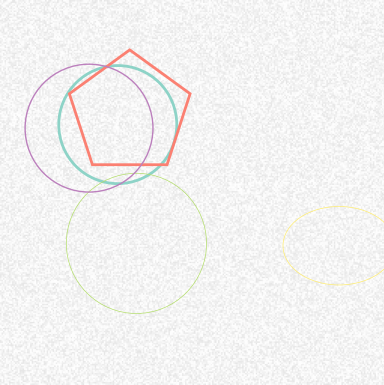[{"shape": "circle", "thickness": 2, "radius": 0.77, "center": [0.306, 0.676]}, {"shape": "pentagon", "thickness": 2, "radius": 0.82, "center": [0.337, 0.706]}, {"shape": "circle", "thickness": 0.5, "radius": 0.91, "center": [0.354, 0.368]}, {"shape": "circle", "thickness": 1, "radius": 0.83, "center": [0.231, 0.667]}, {"shape": "oval", "thickness": 0.5, "radius": 0.73, "center": [0.881, 0.362]}]